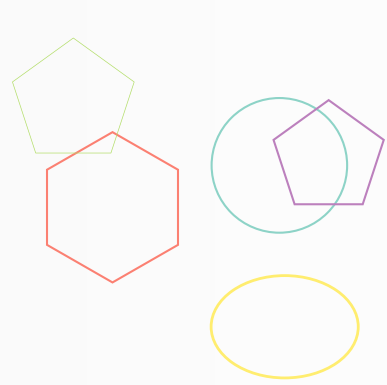[{"shape": "circle", "thickness": 1.5, "radius": 0.87, "center": [0.721, 0.57]}, {"shape": "hexagon", "thickness": 1.5, "radius": 0.98, "center": [0.29, 0.462]}, {"shape": "pentagon", "thickness": 0.5, "radius": 0.83, "center": [0.189, 0.736]}, {"shape": "pentagon", "thickness": 1.5, "radius": 0.75, "center": [0.848, 0.59]}, {"shape": "oval", "thickness": 2, "radius": 0.95, "center": [0.735, 0.151]}]